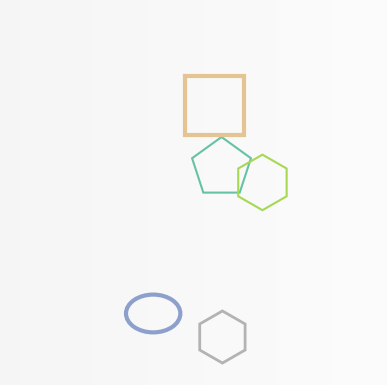[{"shape": "pentagon", "thickness": 1.5, "radius": 0.4, "center": [0.572, 0.564]}, {"shape": "oval", "thickness": 3, "radius": 0.35, "center": [0.395, 0.186]}, {"shape": "hexagon", "thickness": 1.5, "radius": 0.36, "center": [0.677, 0.526]}, {"shape": "square", "thickness": 3, "radius": 0.38, "center": [0.554, 0.726]}, {"shape": "hexagon", "thickness": 2, "radius": 0.34, "center": [0.574, 0.125]}]